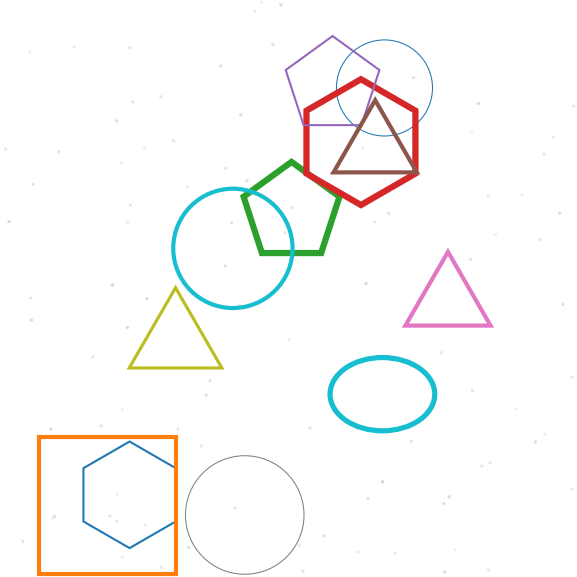[{"shape": "circle", "thickness": 0.5, "radius": 0.42, "center": [0.666, 0.847]}, {"shape": "hexagon", "thickness": 1, "radius": 0.46, "center": [0.224, 0.142]}, {"shape": "square", "thickness": 2, "radius": 0.59, "center": [0.186, 0.124]}, {"shape": "pentagon", "thickness": 3, "radius": 0.44, "center": [0.505, 0.632]}, {"shape": "hexagon", "thickness": 3, "radius": 0.54, "center": [0.625, 0.753]}, {"shape": "pentagon", "thickness": 1, "radius": 0.43, "center": [0.576, 0.851]}, {"shape": "triangle", "thickness": 2, "radius": 0.42, "center": [0.65, 0.742]}, {"shape": "triangle", "thickness": 2, "radius": 0.43, "center": [0.776, 0.478]}, {"shape": "circle", "thickness": 0.5, "radius": 0.51, "center": [0.424, 0.107]}, {"shape": "triangle", "thickness": 1.5, "radius": 0.46, "center": [0.304, 0.408]}, {"shape": "circle", "thickness": 2, "radius": 0.52, "center": [0.403, 0.569]}, {"shape": "oval", "thickness": 2.5, "radius": 0.45, "center": [0.662, 0.317]}]